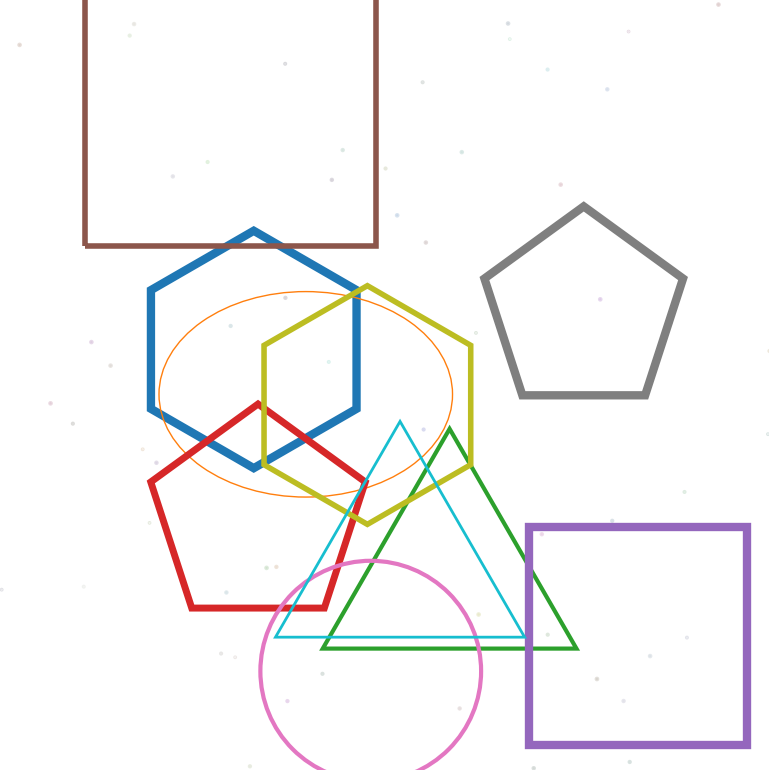[{"shape": "hexagon", "thickness": 3, "radius": 0.77, "center": [0.33, 0.546]}, {"shape": "oval", "thickness": 0.5, "radius": 0.95, "center": [0.397, 0.488]}, {"shape": "triangle", "thickness": 1.5, "radius": 0.95, "center": [0.584, 0.253]}, {"shape": "pentagon", "thickness": 2.5, "radius": 0.73, "center": [0.335, 0.329]}, {"shape": "square", "thickness": 3, "radius": 0.71, "center": [0.829, 0.174]}, {"shape": "square", "thickness": 2, "radius": 0.94, "center": [0.299, 0.869]}, {"shape": "circle", "thickness": 1.5, "radius": 0.72, "center": [0.481, 0.128]}, {"shape": "pentagon", "thickness": 3, "radius": 0.68, "center": [0.758, 0.596]}, {"shape": "hexagon", "thickness": 2, "radius": 0.77, "center": [0.477, 0.474]}, {"shape": "triangle", "thickness": 1, "radius": 0.93, "center": [0.52, 0.266]}]